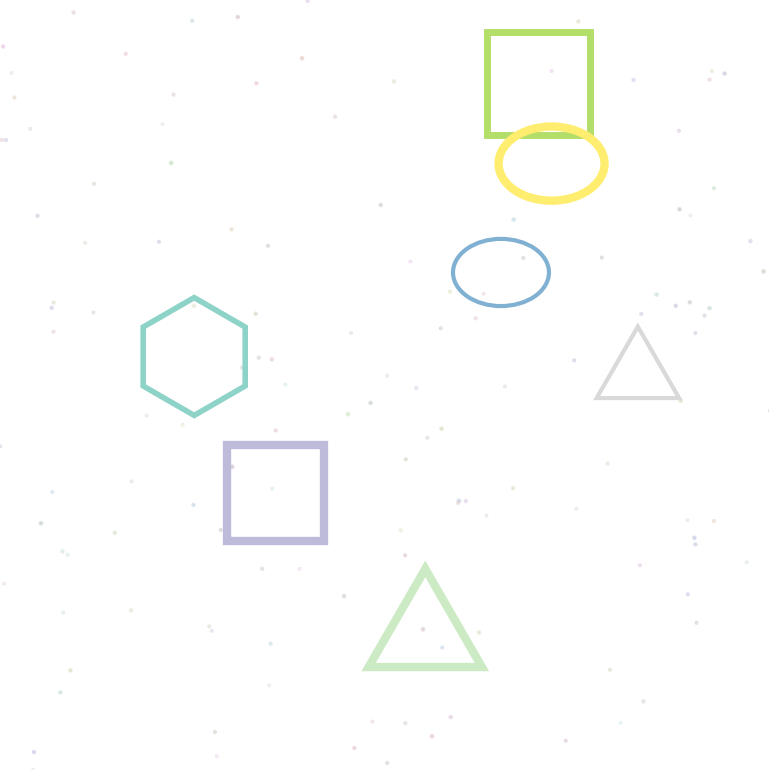[{"shape": "hexagon", "thickness": 2, "radius": 0.38, "center": [0.252, 0.537]}, {"shape": "square", "thickness": 3, "radius": 0.31, "center": [0.358, 0.359]}, {"shape": "oval", "thickness": 1.5, "radius": 0.31, "center": [0.651, 0.646]}, {"shape": "square", "thickness": 2.5, "radius": 0.33, "center": [0.699, 0.892]}, {"shape": "triangle", "thickness": 1.5, "radius": 0.31, "center": [0.828, 0.514]}, {"shape": "triangle", "thickness": 3, "radius": 0.42, "center": [0.552, 0.176]}, {"shape": "oval", "thickness": 3, "radius": 0.34, "center": [0.716, 0.788]}]